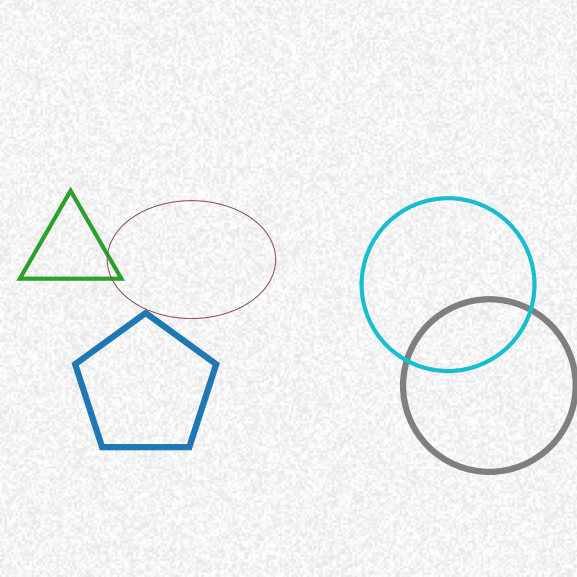[{"shape": "pentagon", "thickness": 3, "radius": 0.64, "center": [0.252, 0.329]}, {"shape": "triangle", "thickness": 2, "radius": 0.51, "center": [0.122, 0.567]}, {"shape": "oval", "thickness": 0.5, "radius": 0.73, "center": [0.332, 0.55]}, {"shape": "circle", "thickness": 3, "radius": 0.75, "center": [0.847, 0.332]}, {"shape": "circle", "thickness": 2, "radius": 0.75, "center": [0.776, 0.506]}]